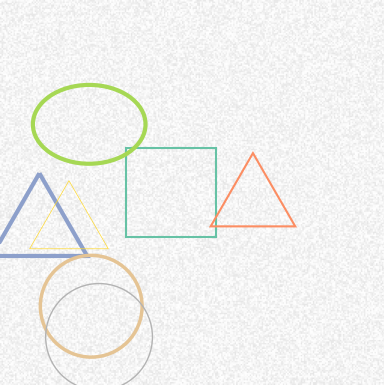[{"shape": "square", "thickness": 1.5, "radius": 0.58, "center": [0.444, 0.5]}, {"shape": "triangle", "thickness": 1.5, "radius": 0.63, "center": [0.657, 0.475]}, {"shape": "triangle", "thickness": 3, "radius": 0.72, "center": [0.102, 0.407]}, {"shape": "oval", "thickness": 3, "radius": 0.73, "center": [0.232, 0.677]}, {"shape": "triangle", "thickness": 0.5, "radius": 0.59, "center": [0.179, 0.413]}, {"shape": "circle", "thickness": 2.5, "radius": 0.66, "center": [0.237, 0.205]}, {"shape": "circle", "thickness": 1, "radius": 0.69, "center": [0.257, 0.125]}]